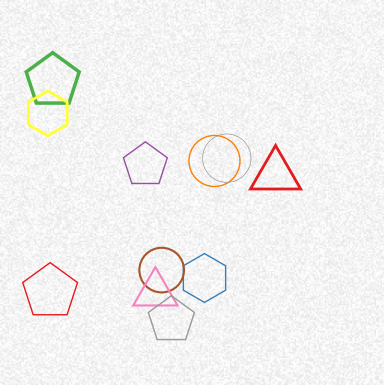[{"shape": "pentagon", "thickness": 1, "radius": 0.37, "center": [0.13, 0.243]}, {"shape": "triangle", "thickness": 2, "radius": 0.38, "center": [0.716, 0.547]}, {"shape": "hexagon", "thickness": 1, "radius": 0.32, "center": [0.531, 0.278]}, {"shape": "pentagon", "thickness": 2.5, "radius": 0.36, "center": [0.137, 0.791]}, {"shape": "pentagon", "thickness": 1, "radius": 0.3, "center": [0.378, 0.572]}, {"shape": "circle", "thickness": 1, "radius": 0.33, "center": [0.557, 0.582]}, {"shape": "hexagon", "thickness": 2, "radius": 0.29, "center": [0.124, 0.706]}, {"shape": "circle", "thickness": 1.5, "radius": 0.29, "center": [0.42, 0.298]}, {"shape": "triangle", "thickness": 1.5, "radius": 0.33, "center": [0.404, 0.24]}, {"shape": "pentagon", "thickness": 1, "radius": 0.31, "center": [0.445, 0.169]}, {"shape": "circle", "thickness": 0.5, "radius": 0.31, "center": [0.589, 0.589]}]